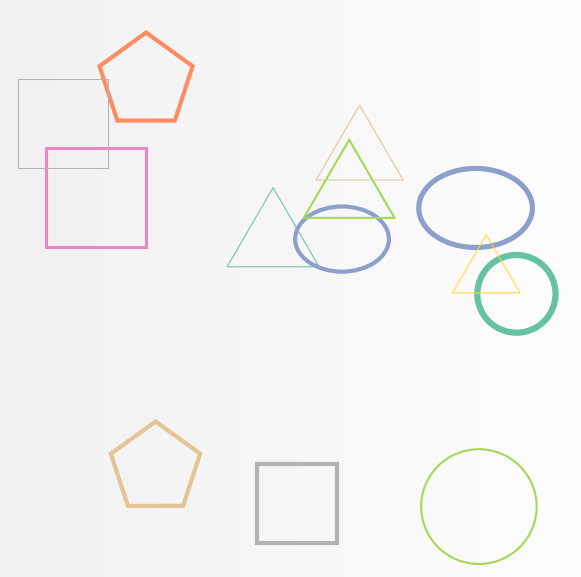[{"shape": "triangle", "thickness": 0.5, "radius": 0.46, "center": [0.47, 0.583]}, {"shape": "circle", "thickness": 3, "radius": 0.34, "center": [0.888, 0.49]}, {"shape": "pentagon", "thickness": 2, "radius": 0.42, "center": [0.251, 0.858]}, {"shape": "oval", "thickness": 2.5, "radius": 0.49, "center": [0.818, 0.639]}, {"shape": "oval", "thickness": 2, "radius": 0.4, "center": [0.588, 0.585]}, {"shape": "square", "thickness": 1.5, "radius": 0.43, "center": [0.165, 0.657]}, {"shape": "triangle", "thickness": 1, "radius": 0.45, "center": [0.601, 0.667]}, {"shape": "circle", "thickness": 1, "radius": 0.5, "center": [0.824, 0.122]}, {"shape": "triangle", "thickness": 0.5, "radius": 0.34, "center": [0.837, 0.525]}, {"shape": "pentagon", "thickness": 2, "radius": 0.4, "center": [0.268, 0.189]}, {"shape": "triangle", "thickness": 0.5, "radius": 0.43, "center": [0.619, 0.731]}, {"shape": "square", "thickness": 2, "radius": 0.34, "center": [0.51, 0.128]}, {"shape": "square", "thickness": 0.5, "radius": 0.39, "center": [0.108, 0.785]}]